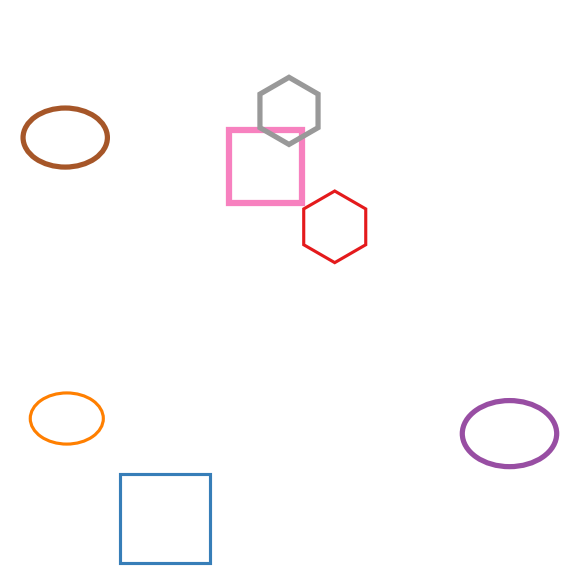[{"shape": "hexagon", "thickness": 1.5, "radius": 0.31, "center": [0.58, 0.606]}, {"shape": "square", "thickness": 1.5, "radius": 0.39, "center": [0.286, 0.101]}, {"shape": "oval", "thickness": 2.5, "radius": 0.41, "center": [0.882, 0.248]}, {"shape": "oval", "thickness": 1.5, "radius": 0.32, "center": [0.116, 0.274]}, {"shape": "oval", "thickness": 2.5, "radius": 0.37, "center": [0.113, 0.761]}, {"shape": "square", "thickness": 3, "radius": 0.31, "center": [0.46, 0.711]}, {"shape": "hexagon", "thickness": 2.5, "radius": 0.29, "center": [0.5, 0.807]}]